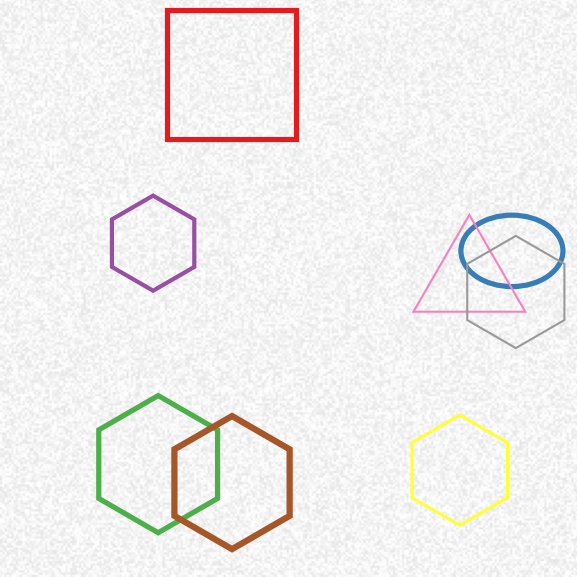[{"shape": "square", "thickness": 2.5, "radius": 0.56, "center": [0.401, 0.87]}, {"shape": "oval", "thickness": 2.5, "radius": 0.44, "center": [0.886, 0.565]}, {"shape": "hexagon", "thickness": 2.5, "radius": 0.59, "center": [0.274, 0.195]}, {"shape": "hexagon", "thickness": 2, "radius": 0.41, "center": [0.265, 0.578]}, {"shape": "hexagon", "thickness": 1.5, "radius": 0.48, "center": [0.796, 0.185]}, {"shape": "hexagon", "thickness": 3, "radius": 0.58, "center": [0.402, 0.163]}, {"shape": "triangle", "thickness": 1, "radius": 0.56, "center": [0.813, 0.515]}, {"shape": "hexagon", "thickness": 1, "radius": 0.49, "center": [0.893, 0.494]}]